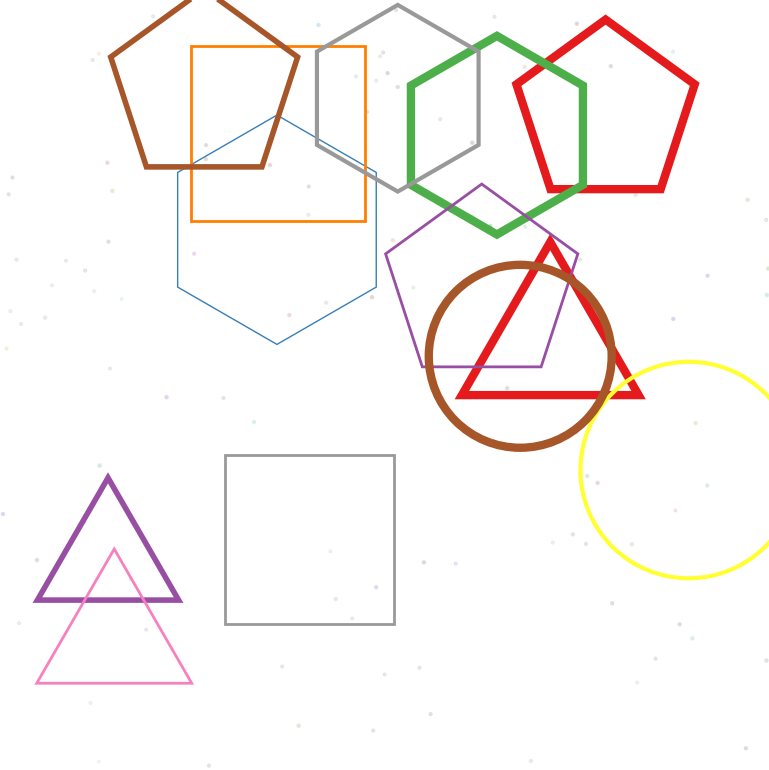[{"shape": "pentagon", "thickness": 3, "radius": 0.61, "center": [0.786, 0.853]}, {"shape": "triangle", "thickness": 3, "radius": 0.66, "center": [0.715, 0.553]}, {"shape": "hexagon", "thickness": 0.5, "radius": 0.74, "center": [0.36, 0.702]}, {"shape": "hexagon", "thickness": 3, "radius": 0.64, "center": [0.645, 0.824]}, {"shape": "triangle", "thickness": 2, "radius": 0.53, "center": [0.14, 0.274]}, {"shape": "pentagon", "thickness": 1, "radius": 0.66, "center": [0.626, 0.63]}, {"shape": "square", "thickness": 1, "radius": 0.57, "center": [0.361, 0.827]}, {"shape": "circle", "thickness": 1.5, "radius": 0.7, "center": [0.894, 0.39]}, {"shape": "circle", "thickness": 3, "radius": 0.59, "center": [0.676, 0.537]}, {"shape": "pentagon", "thickness": 2, "radius": 0.64, "center": [0.265, 0.886]}, {"shape": "triangle", "thickness": 1, "radius": 0.58, "center": [0.148, 0.171]}, {"shape": "square", "thickness": 1, "radius": 0.55, "center": [0.402, 0.299]}, {"shape": "hexagon", "thickness": 1.5, "radius": 0.61, "center": [0.517, 0.872]}]